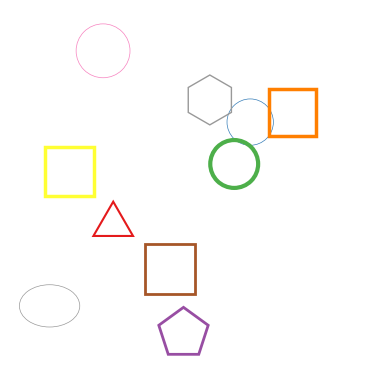[{"shape": "triangle", "thickness": 1.5, "radius": 0.3, "center": [0.294, 0.417]}, {"shape": "circle", "thickness": 0.5, "radius": 0.3, "center": [0.65, 0.683]}, {"shape": "circle", "thickness": 3, "radius": 0.31, "center": [0.608, 0.574]}, {"shape": "pentagon", "thickness": 2, "radius": 0.34, "center": [0.477, 0.134]}, {"shape": "square", "thickness": 2.5, "radius": 0.3, "center": [0.759, 0.708]}, {"shape": "square", "thickness": 2.5, "radius": 0.32, "center": [0.18, 0.555]}, {"shape": "square", "thickness": 2, "radius": 0.33, "center": [0.441, 0.302]}, {"shape": "circle", "thickness": 0.5, "radius": 0.35, "center": [0.268, 0.868]}, {"shape": "oval", "thickness": 0.5, "radius": 0.39, "center": [0.129, 0.206]}, {"shape": "hexagon", "thickness": 1, "radius": 0.32, "center": [0.545, 0.74]}]